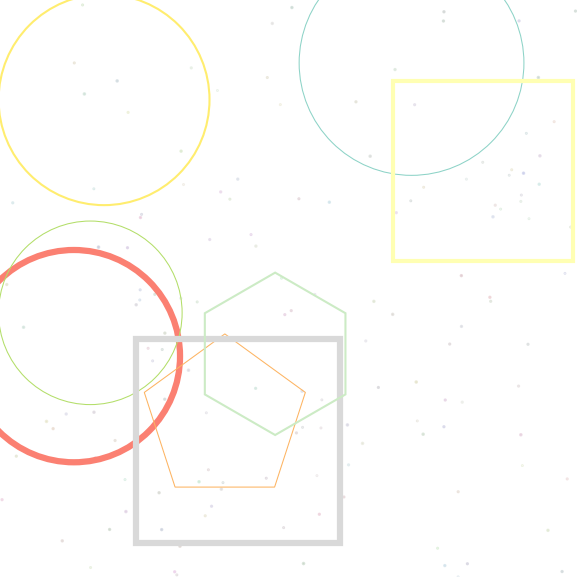[{"shape": "circle", "thickness": 0.5, "radius": 0.97, "center": [0.713, 0.89]}, {"shape": "square", "thickness": 2, "radius": 0.78, "center": [0.836, 0.703]}, {"shape": "circle", "thickness": 3, "radius": 0.92, "center": [0.128, 0.382]}, {"shape": "pentagon", "thickness": 0.5, "radius": 0.73, "center": [0.389, 0.274]}, {"shape": "circle", "thickness": 0.5, "radius": 0.79, "center": [0.156, 0.457]}, {"shape": "square", "thickness": 3, "radius": 0.88, "center": [0.413, 0.235]}, {"shape": "hexagon", "thickness": 1, "radius": 0.7, "center": [0.476, 0.386]}, {"shape": "circle", "thickness": 1, "radius": 0.91, "center": [0.18, 0.827]}]